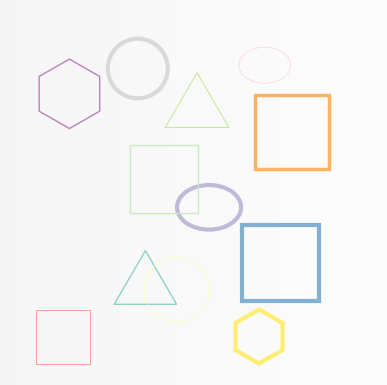[{"shape": "triangle", "thickness": 1, "radius": 0.47, "center": [0.375, 0.256]}, {"shape": "circle", "thickness": 0.5, "radius": 0.42, "center": [0.456, 0.248]}, {"shape": "oval", "thickness": 3, "radius": 0.41, "center": [0.54, 0.462]}, {"shape": "square", "thickness": 0.5, "radius": 0.35, "center": [0.163, 0.124]}, {"shape": "square", "thickness": 3, "radius": 0.5, "center": [0.723, 0.317]}, {"shape": "square", "thickness": 2.5, "radius": 0.48, "center": [0.754, 0.656]}, {"shape": "triangle", "thickness": 0.5, "radius": 0.47, "center": [0.509, 0.716]}, {"shape": "oval", "thickness": 0.5, "radius": 0.33, "center": [0.683, 0.831]}, {"shape": "circle", "thickness": 3, "radius": 0.39, "center": [0.356, 0.822]}, {"shape": "hexagon", "thickness": 1, "radius": 0.45, "center": [0.179, 0.756]}, {"shape": "square", "thickness": 1, "radius": 0.44, "center": [0.423, 0.535]}, {"shape": "hexagon", "thickness": 3, "radius": 0.35, "center": [0.668, 0.126]}]